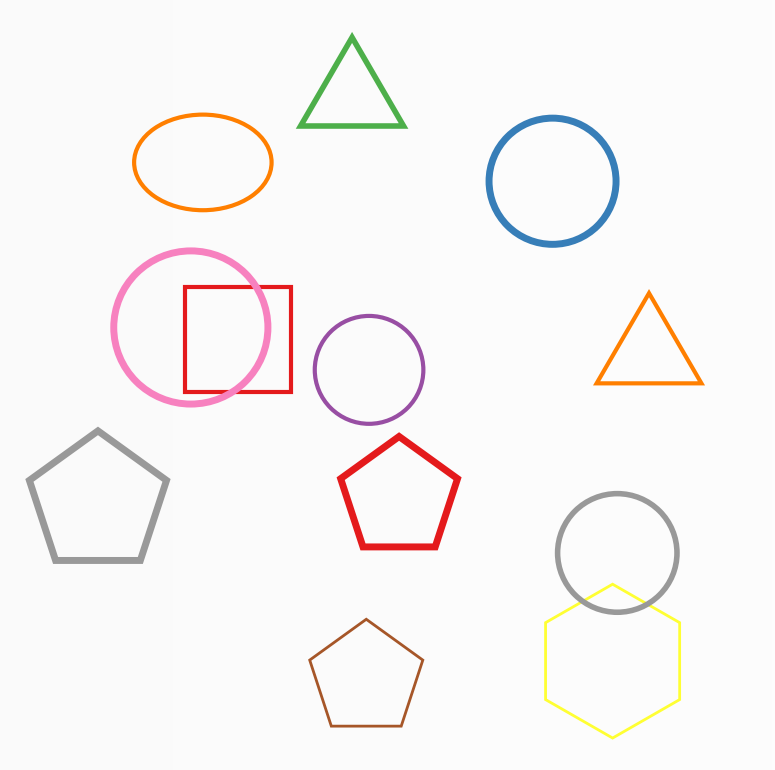[{"shape": "square", "thickness": 1.5, "radius": 0.34, "center": [0.307, 0.559]}, {"shape": "pentagon", "thickness": 2.5, "radius": 0.4, "center": [0.515, 0.354]}, {"shape": "circle", "thickness": 2.5, "radius": 0.41, "center": [0.713, 0.765]}, {"shape": "triangle", "thickness": 2, "radius": 0.38, "center": [0.454, 0.875]}, {"shape": "circle", "thickness": 1.5, "radius": 0.35, "center": [0.476, 0.52]}, {"shape": "oval", "thickness": 1.5, "radius": 0.44, "center": [0.262, 0.789]}, {"shape": "triangle", "thickness": 1.5, "radius": 0.39, "center": [0.837, 0.541]}, {"shape": "hexagon", "thickness": 1, "radius": 0.5, "center": [0.79, 0.141]}, {"shape": "pentagon", "thickness": 1, "radius": 0.38, "center": [0.473, 0.119]}, {"shape": "circle", "thickness": 2.5, "radius": 0.5, "center": [0.246, 0.575]}, {"shape": "pentagon", "thickness": 2.5, "radius": 0.47, "center": [0.126, 0.347]}, {"shape": "circle", "thickness": 2, "radius": 0.39, "center": [0.797, 0.282]}]